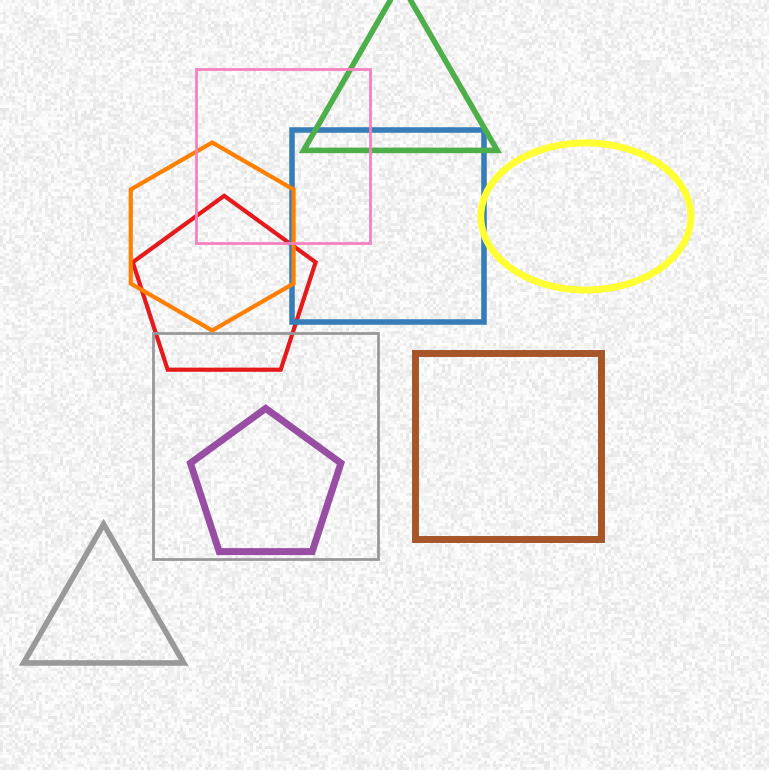[{"shape": "pentagon", "thickness": 1.5, "radius": 0.62, "center": [0.291, 0.621]}, {"shape": "square", "thickness": 2, "radius": 0.62, "center": [0.504, 0.706]}, {"shape": "triangle", "thickness": 2, "radius": 0.73, "center": [0.52, 0.877]}, {"shape": "pentagon", "thickness": 2.5, "radius": 0.51, "center": [0.345, 0.367]}, {"shape": "hexagon", "thickness": 1.5, "radius": 0.61, "center": [0.276, 0.693]}, {"shape": "oval", "thickness": 2.5, "radius": 0.68, "center": [0.761, 0.719]}, {"shape": "square", "thickness": 2.5, "radius": 0.6, "center": [0.66, 0.42]}, {"shape": "square", "thickness": 1, "radius": 0.57, "center": [0.368, 0.798]}, {"shape": "square", "thickness": 1, "radius": 0.73, "center": [0.345, 0.421]}, {"shape": "triangle", "thickness": 2, "radius": 0.6, "center": [0.135, 0.199]}]